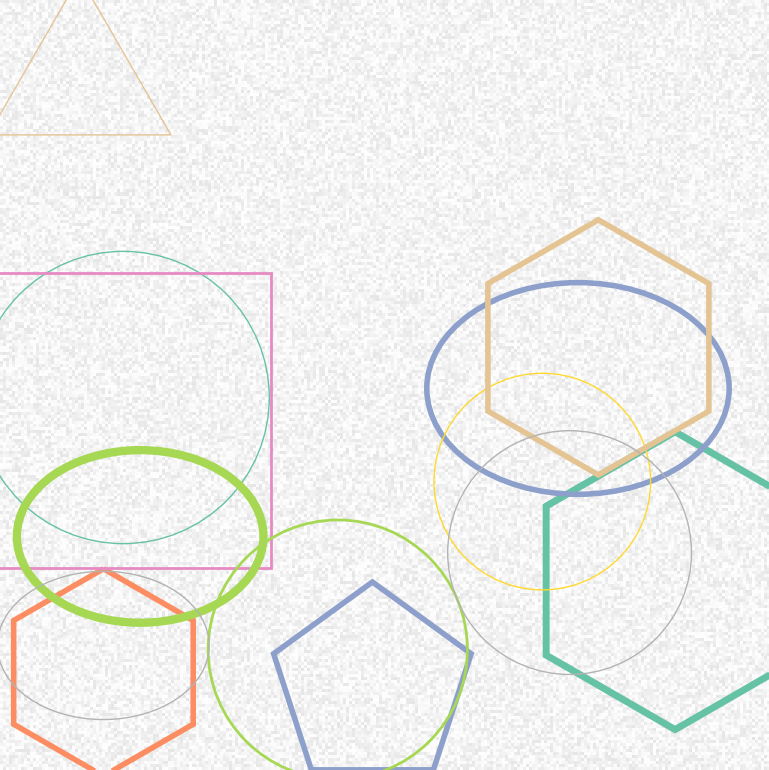[{"shape": "hexagon", "thickness": 2.5, "radius": 0.97, "center": [0.877, 0.246]}, {"shape": "circle", "thickness": 0.5, "radius": 0.95, "center": [0.16, 0.484]}, {"shape": "hexagon", "thickness": 2, "radius": 0.67, "center": [0.134, 0.127]}, {"shape": "oval", "thickness": 2, "radius": 0.98, "center": [0.751, 0.496]}, {"shape": "pentagon", "thickness": 2, "radius": 0.67, "center": [0.484, 0.109]}, {"shape": "square", "thickness": 1, "radius": 0.96, "center": [0.16, 0.454]}, {"shape": "oval", "thickness": 3, "radius": 0.8, "center": [0.182, 0.303]}, {"shape": "circle", "thickness": 1, "radius": 0.84, "center": [0.439, 0.156]}, {"shape": "circle", "thickness": 0.5, "radius": 0.7, "center": [0.704, 0.375]}, {"shape": "hexagon", "thickness": 2, "radius": 0.83, "center": [0.777, 0.549]}, {"shape": "triangle", "thickness": 0.5, "radius": 0.68, "center": [0.103, 0.893]}, {"shape": "oval", "thickness": 0.5, "radius": 0.69, "center": [0.134, 0.162]}, {"shape": "circle", "thickness": 0.5, "radius": 0.79, "center": [0.74, 0.282]}]